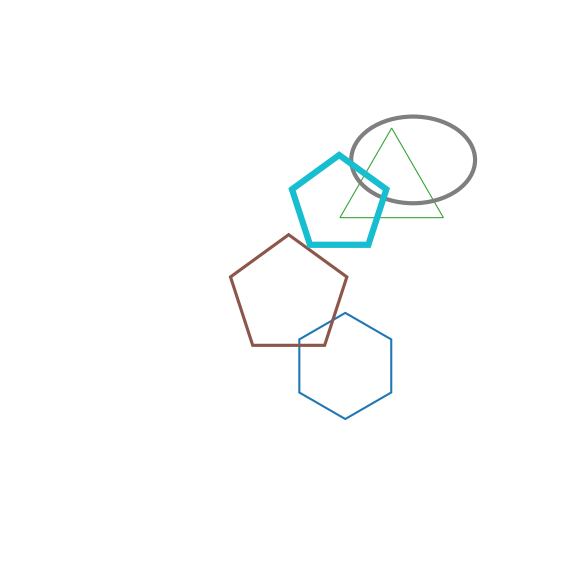[{"shape": "hexagon", "thickness": 1, "radius": 0.46, "center": [0.598, 0.365]}, {"shape": "triangle", "thickness": 0.5, "radius": 0.52, "center": [0.678, 0.674]}, {"shape": "pentagon", "thickness": 1.5, "radius": 0.53, "center": [0.5, 0.487]}, {"shape": "oval", "thickness": 2, "radius": 0.54, "center": [0.715, 0.722]}, {"shape": "pentagon", "thickness": 3, "radius": 0.43, "center": [0.587, 0.645]}]